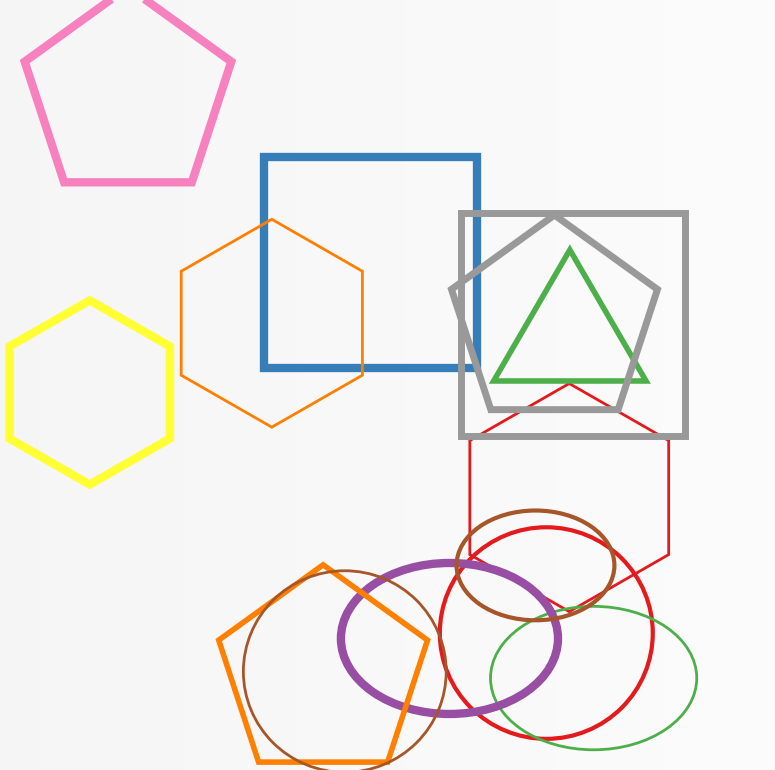[{"shape": "circle", "thickness": 1.5, "radius": 0.69, "center": [0.705, 0.178]}, {"shape": "hexagon", "thickness": 1, "radius": 0.74, "center": [0.735, 0.354]}, {"shape": "square", "thickness": 3, "radius": 0.69, "center": [0.478, 0.659]}, {"shape": "triangle", "thickness": 2, "radius": 0.57, "center": [0.735, 0.562]}, {"shape": "oval", "thickness": 1, "radius": 0.67, "center": [0.766, 0.119]}, {"shape": "oval", "thickness": 3, "radius": 0.7, "center": [0.58, 0.171]}, {"shape": "pentagon", "thickness": 2, "radius": 0.71, "center": [0.417, 0.125]}, {"shape": "hexagon", "thickness": 1, "radius": 0.67, "center": [0.351, 0.58]}, {"shape": "hexagon", "thickness": 3, "radius": 0.6, "center": [0.116, 0.49]}, {"shape": "circle", "thickness": 1, "radius": 0.65, "center": [0.445, 0.128]}, {"shape": "oval", "thickness": 1.5, "radius": 0.51, "center": [0.691, 0.266]}, {"shape": "pentagon", "thickness": 3, "radius": 0.7, "center": [0.165, 0.877]}, {"shape": "pentagon", "thickness": 2.5, "radius": 0.7, "center": [0.715, 0.581]}, {"shape": "square", "thickness": 2.5, "radius": 0.72, "center": [0.739, 0.579]}]